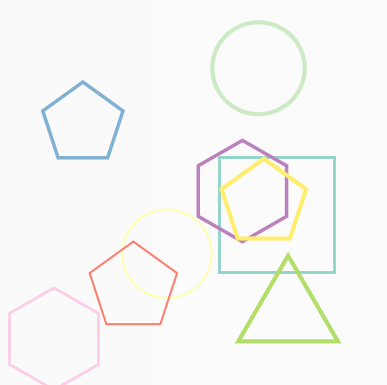[{"shape": "square", "thickness": 2, "radius": 0.75, "center": [0.714, 0.444]}, {"shape": "circle", "thickness": 1.5, "radius": 0.58, "center": [0.431, 0.341]}, {"shape": "pentagon", "thickness": 1.5, "radius": 0.59, "center": [0.344, 0.254]}, {"shape": "pentagon", "thickness": 2.5, "radius": 0.54, "center": [0.214, 0.678]}, {"shape": "triangle", "thickness": 3, "radius": 0.74, "center": [0.743, 0.188]}, {"shape": "hexagon", "thickness": 2, "radius": 0.66, "center": [0.139, 0.12]}, {"shape": "hexagon", "thickness": 2.5, "radius": 0.66, "center": [0.626, 0.504]}, {"shape": "circle", "thickness": 3, "radius": 0.6, "center": [0.667, 0.823]}, {"shape": "pentagon", "thickness": 3, "radius": 0.57, "center": [0.681, 0.473]}]